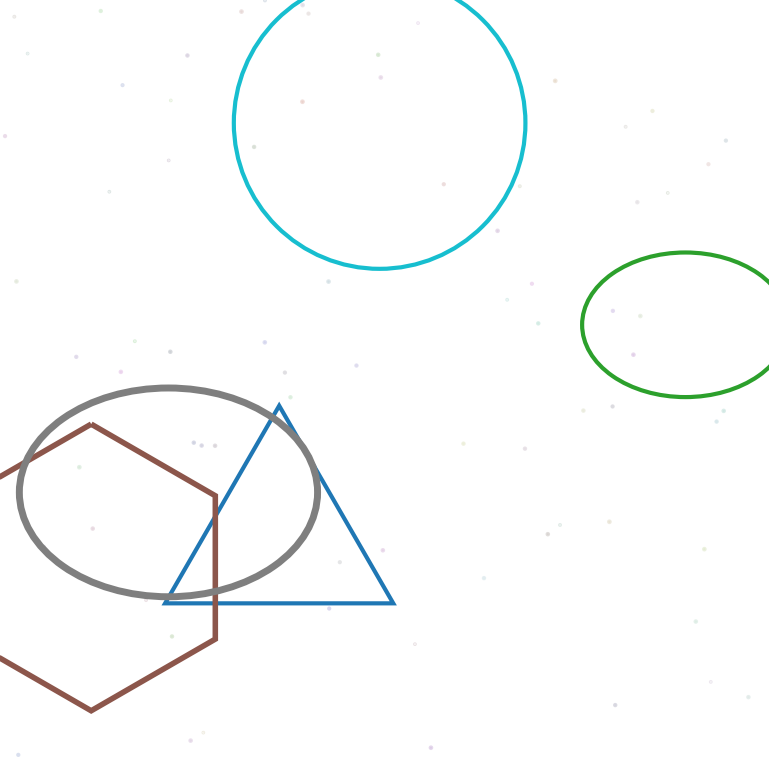[{"shape": "triangle", "thickness": 1.5, "radius": 0.86, "center": [0.363, 0.302]}, {"shape": "oval", "thickness": 1.5, "radius": 0.67, "center": [0.89, 0.578]}, {"shape": "hexagon", "thickness": 2, "radius": 0.93, "center": [0.118, 0.263]}, {"shape": "oval", "thickness": 2.5, "radius": 0.97, "center": [0.219, 0.361]}, {"shape": "circle", "thickness": 1.5, "radius": 0.95, "center": [0.493, 0.84]}]